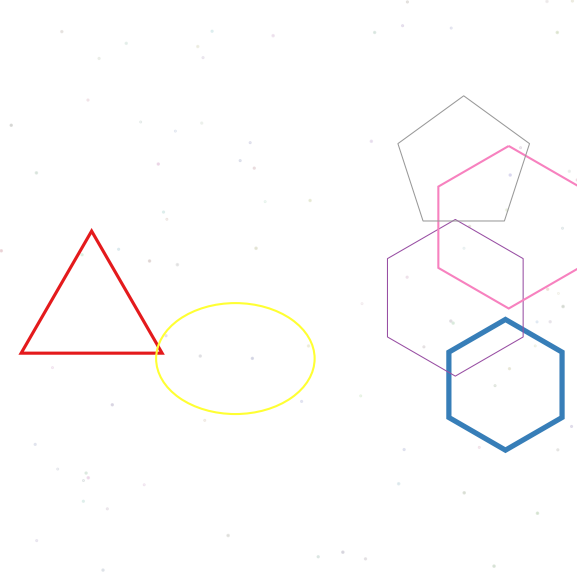[{"shape": "triangle", "thickness": 1.5, "radius": 0.7, "center": [0.159, 0.458]}, {"shape": "hexagon", "thickness": 2.5, "radius": 0.57, "center": [0.875, 0.333]}, {"shape": "hexagon", "thickness": 0.5, "radius": 0.68, "center": [0.788, 0.483]}, {"shape": "oval", "thickness": 1, "radius": 0.69, "center": [0.408, 0.378]}, {"shape": "hexagon", "thickness": 1, "radius": 0.7, "center": [0.881, 0.606]}, {"shape": "pentagon", "thickness": 0.5, "radius": 0.6, "center": [0.803, 0.713]}]